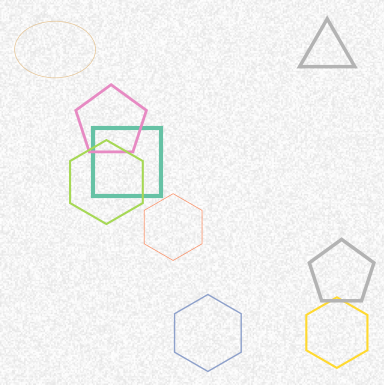[{"shape": "square", "thickness": 3, "radius": 0.44, "center": [0.329, 0.579]}, {"shape": "hexagon", "thickness": 0.5, "radius": 0.43, "center": [0.45, 0.41]}, {"shape": "hexagon", "thickness": 1, "radius": 0.5, "center": [0.54, 0.135]}, {"shape": "pentagon", "thickness": 2, "radius": 0.48, "center": [0.289, 0.684]}, {"shape": "hexagon", "thickness": 1.5, "radius": 0.55, "center": [0.276, 0.527]}, {"shape": "hexagon", "thickness": 1.5, "radius": 0.46, "center": [0.875, 0.136]}, {"shape": "oval", "thickness": 0.5, "radius": 0.53, "center": [0.143, 0.871]}, {"shape": "triangle", "thickness": 2.5, "radius": 0.41, "center": [0.85, 0.868]}, {"shape": "pentagon", "thickness": 2.5, "radius": 0.44, "center": [0.887, 0.29]}]